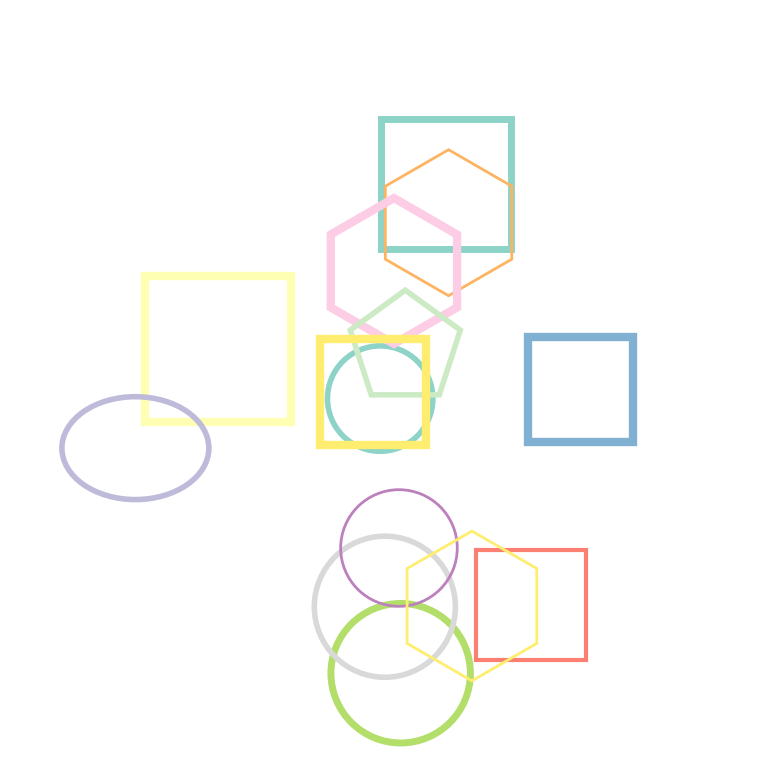[{"shape": "square", "thickness": 2.5, "radius": 0.42, "center": [0.579, 0.761]}, {"shape": "circle", "thickness": 2, "radius": 0.34, "center": [0.494, 0.482]}, {"shape": "square", "thickness": 3, "radius": 0.48, "center": [0.283, 0.547]}, {"shape": "oval", "thickness": 2, "radius": 0.48, "center": [0.176, 0.418]}, {"shape": "square", "thickness": 1.5, "radius": 0.36, "center": [0.689, 0.215]}, {"shape": "square", "thickness": 3, "radius": 0.34, "center": [0.754, 0.494]}, {"shape": "hexagon", "thickness": 1, "radius": 0.47, "center": [0.583, 0.711]}, {"shape": "circle", "thickness": 2.5, "radius": 0.45, "center": [0.52, 0.126]}, {"shape": "hexagon", "thickness": 3, "radius": 0.47, "center": [0.512, 0.648]}, {"shape": "circle", "thickness": 2, "radius": 0.46, "center": [0.5, 0.212]}, {"shape": "circle", "thickness": 1, "radius": 0.38, "center": [0.518, 0.288]}, {"shape": "pentagon", "thickness": 2, "radius": 0.38, "center": [0.526, 0.548]}, {"shape": "square", "thickness": 3, "radius": 0.34, "center": [0.485, 0.491]}, {"shape": "hexagon", "thickness": 1, "radius": 0.49, "center": [0.613, 0.213]}]